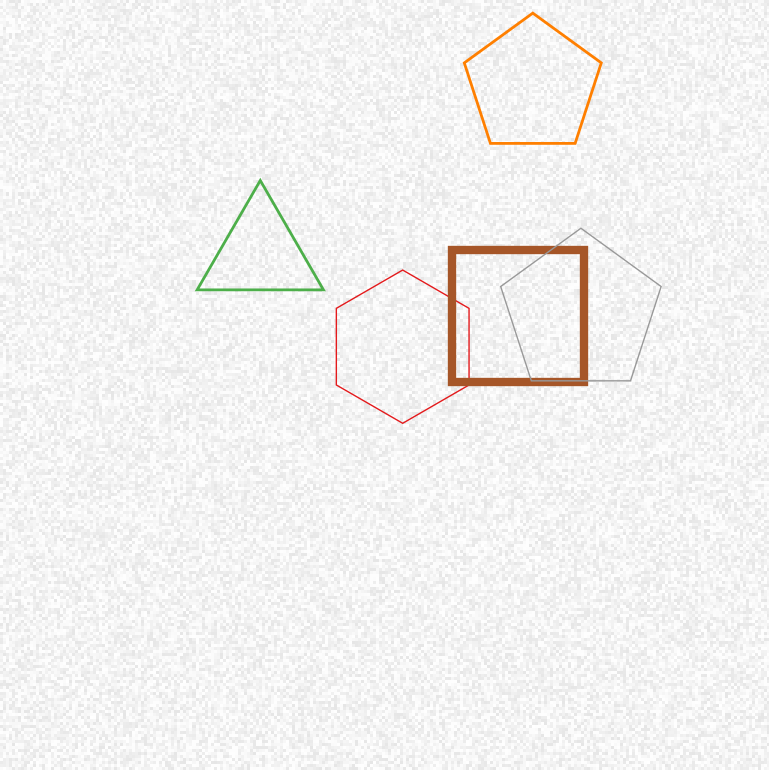[{"shape": "hexagon", "thickness": 0.5, "radius": 0.5, "center": [0.523, 0.55]}, {"shape": "triangle", "thickness": 1, "radius": 0.47, "center": [0.338, 0.671]}, {"shape": "pentagon", "thickness": 1, "radius": 0.47, "center": [0.692, 0.889]}, {"shape": "square", "thickness": 3, "radius": 0.43, "center": [0.672, 0.59]}, {"shape": "pentagon", "thickness": 0.5, "radius": 0.55, "center": [0.754, 0.594]}]